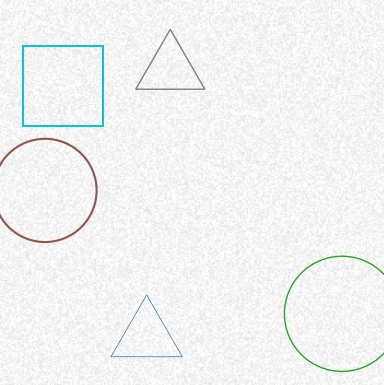[{"shape": "triangle", "thickness": 0.5, "radius": 0.54, "center": [0.381, 0.127]}, {"shape": "circle", "thickness": 1, "radius": 0.75, "center": [0.888, 0.185]}, {"shape": "circle", "thickness": 1.5, "radius": 0.67, "center": [0.117, 0.505]}, {"shape": "triangle", "thickness": 1, "radius": 0.52, "center": [0.442, 0.82]}, {"shape": "square", "thickness": 1.5, "radius": 0.52, "center": [0.163, 0.776]}]